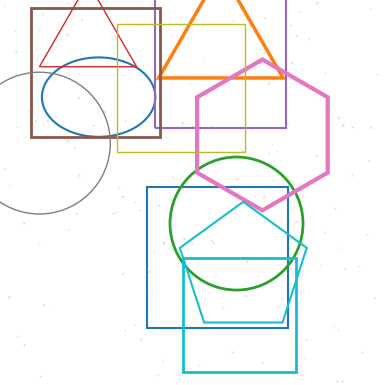[{"shape": "oval", "thickness": 1.5, "radius": 0.74, "center": [0.256, 0.748]}, {"shape": "square", "thickness": 1.5, "radius": 0.92, "center": [0.564, 0.331]}, {"shape": "triangle", "thickness": 2.5, "radius": 0.93, "center": [0.574, 0.891]}, {"shape": "circle", "thickness": 2, "radius": 0.86, "center": [0.614, 0.419]}, {"shape": "triangle", "thickness": 1, "radius": 0.73, "center": [0.229, 0.9]}, {"shape": "square", "thickness": 1.5, "radius": 0.85, "center": [0.574, 0.837]}, {"shape": "square", "thickness": 2, "radius": 0.84, "center": [0.247, 0.812]}, {"shape": "hexagon", "thickness": 3, "radius": 0.98, "center": [0.682, 0.649]}, {"shape": "circle", "thickness": 1, "radius": 0.92, "center": [0.102, 0.628]}, {"shape": "square", "thickness": 1, "radius": 0.83, "center": [0.47, 0.772]}, {"shape": "square", "thickness": 2, "radius": 0.74, "center": [0.622, 0.182]}, {"shape": "pentagon", "thickness": 1.5, "radius": 0.87, "center": [0.632, 0.303]}]